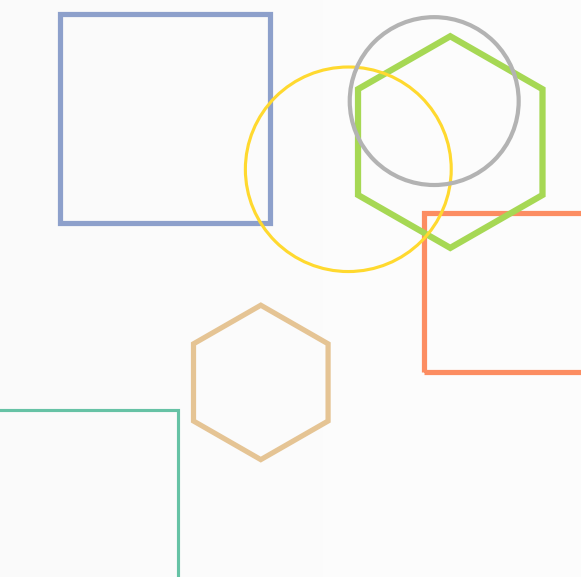[{"shape": "square", "thickness": 1.5, "radius": 0.8, "center": [0.146, 0.128]}, {"shape": "square", "thickness": 2.5, "radius": 0.69, "center": [0.867, 0.493]}, {"shape": "square", "thickness": 2.5, "radius": 0.9, "center": [0.284, 0.794]}, {"shape": "hexagon", "thickness": 3, "radius": 0.92, "center": [0.775, 0.753]}, {"shape": "circle", "thickness": 1.5, "radius": 0.89, "center": [0.599, 0.706]}, {"shape": "hexagon", "thickness": 2.5, "radius": 0.67, "center": [0.449, 0.337]}, {"shape": "circle", "thickness": 2, "radius": 0.73, "center": [0.747, 0.824]}]